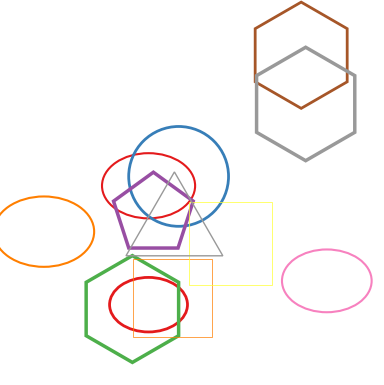[{"shape": "oval", "thickness": 1.5, "radius": 0.6, "center": [0.386, 0.517]}, {"shape": "oval", "thickness": 2, "radius": 0.51, "center": [0.386, 0.209]}, {"shape": "circle", "thickness": 2, "radius": 0.65, "center": [0.464, 0.542]}, {"shape": "hexagon", "thickness": 2.5, "radius": 0.69, "center": [0.344, 0.197]}, {"shape": "pentagon", "thickness": 2.5, "radius": 0.54, "center": [0.398, 0.444]}, {"shape": "oval", "thickness": 1.5, "radius": 0.65, "center": [0.114, 0.398]}, {"shape": "square", "thickness": 0.5, "radius": 0.51, "center": [0.448, 0.226]}, {"shape": "square", "thickness": 0.5, "radius": 0.54, "center": [0.599, 0.367]}, {"shape": "hexagon", "thickness": 2, "radius": 0.69, "center": [0.782, 0.857]}, {"shape": "oval", "thickness": 1.5, "radius": 0.58, "center": [0.849, 0.271]}, {"shape": "hexagon", "thickness": 2.5, "radius": 0.74, "center": [0.794, 0.73]}, {"shape": "triangle", "thickness": 1, "radius": 0.73, "center": [0.453, 0.408]}]